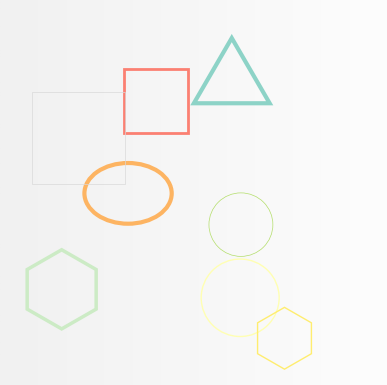[{"shape": "triangle", "thickness": 3, "radius": 0.56, "center": [0.598, 0.788]}, {"shape": "circle", "thickness": 1, "radius": 0.5, "center": [0.62, 0.227]}, {"shape": "square", "thickness": 2, "radius": 0.42, "center": [0.403, 0.739]}, {"shape": "oval", "thickness": 3, "radius": 0.56, "center": [0.33, 0.498]}, {"shape": "circle", "thickness": 0.5, "radius": 0.41, "center": [0.622, 0.417]}, {"shape": "square", "thickness": 0.5, "radius": 0.6, "center": [0.202, 0.642]}, {"shape": "hexagon", "thickness": 2.5, "radius": 0.51, "center": [0.159, 0.249]}, {"shape": "hexagon", "thickness": 1, "radius": 0.4, "center": [0.734, 0.121]}]